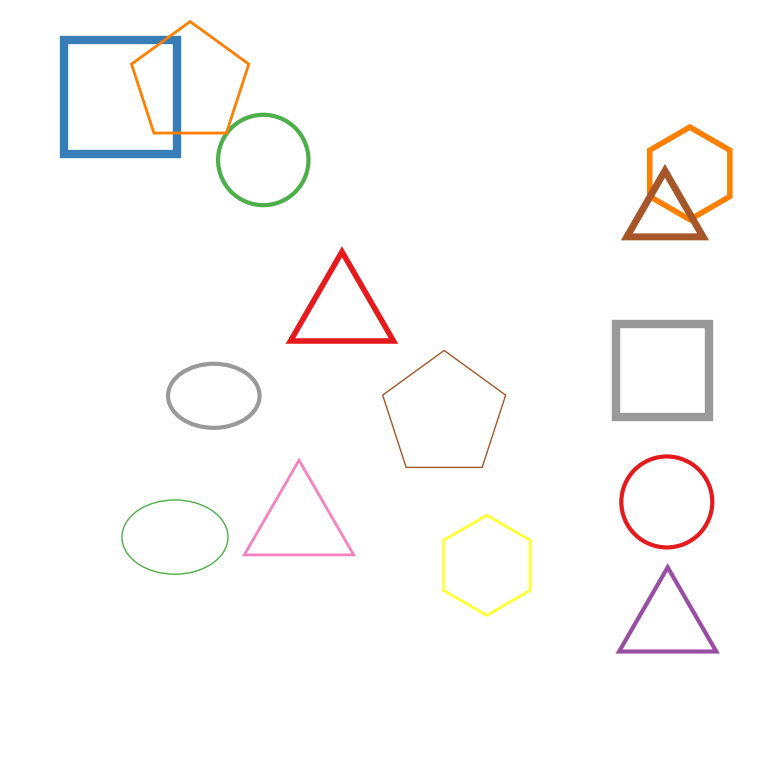[{"shape": "triangle", "thickness": 2, "radius": 0.39, "center": [0.444, 0.596]}, {"shape": "circle", "thickness": 1.5, "radius": 0.3, "center": [0.866, 0.348]}, {"shape": "square", "thickness": 3, "radius": 0.37, "center": [0.156, 0.874]}, {"shape": "circle", "thickness": 1.5, "radius": 0.29, "center": [0.342, 0.792]}, {"shape": "oval", "thickness": 0.5, "radius": 0.34, "center": [0.227, 0.302]}, {"shape": "triangle", "thickness": 1.5, "radius": 0.36, "center": [0.867, 0.19]}, {"shape": "pentagon", "thickness": 1, "radius": 0.4, "center": [0.247, 0.892]}, {"shape": "hexagon", "thickness": 2, "radius": 0.3, "center": [0.896, 0.775]}, {"shape": "hexagon", "thickness": 1, "radius": 0.33, "center": [0.632, 0.266]}, {"shape": "triangle", "thickness": 2.5, "radius": 0.29, "center": [0.864, 0.721]}, {"shape": "pentagon", "thickness": 0.5, "radius": 0.42, "center": [0.577, 0.461]}, {"shape": "triangle", "thickness": 1, "radius": 0.41, "center": [0.388, 0.32]}, {"shape": "oval", "thickness": 1.5, "radius": 0.3, "center": [0.278, 0.486]}, {"shape": "square", "thickness": 3, "radius": 0.3, "center": [0.86, 0.519]}]